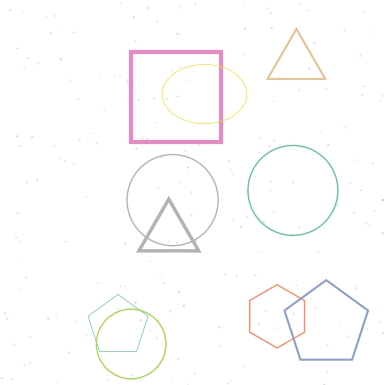[{"shape": "circle", "thickness": 1, "radius": 0.58, "center": [0.761, 0.505]}, {"shape": "pentagon", "thickness": 0.5, "radius": 0.41, "center": [0.307, 0.153]}, {"shape": "hexagon", "thickness": 1, "radius": 0.41, "center": [0.72, 0.178]}, {"shape": "pentagon", "thickness": 1.5, "radius": 0.57, "center": [0.847, 0.158]}, {"shape": "square", "thickness": 3, "radius": 0.59, "center": [0.458, 0.747]}, {"shape": "circle", "thickness": 1, "radius": 0.45, "center": [0.341, 0.107]}, {"shape": "oval", "thickness": 0.5, "radius": 0.55, "center": [0.531, 0.756]}, {"shape": "triangle", "thickness": 1.5, "radius": 0.43, "center": [0.77, 0.838]}, {"shape": "triangle", "thickness": 2.5, "radius": 0.45, "center": [0.438, 0.393]}, {"shape": "circle", "thickness": 1, "radius": 0.59, "center": [0.448, 0.48]}]